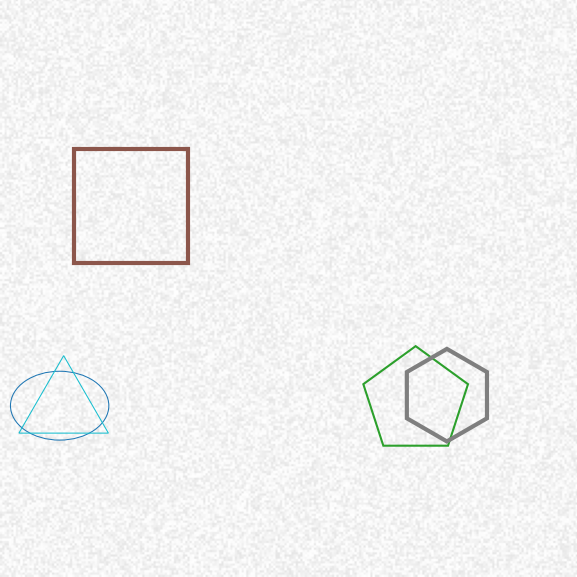[{"shape": "oval", "thickness": 0.5, "radius": 0.43, "center": [0.103, 0.297]}, {"shape": "pentagon", "thickness": 1, "radius": 0.48, "center": [0.72, 0.304]}, {"shape": "square", "thickness": 2, "radius": 0.49, "center": [0.227, 0.642]}, {"shape": "hexagon", "thickness": 2, "radius": 0.4, "center": [0.774, 0.315]}, {"shape": "triangle", "thickness": 0.5, "radius": 0.45, "center": [0.11, 0.294]}]